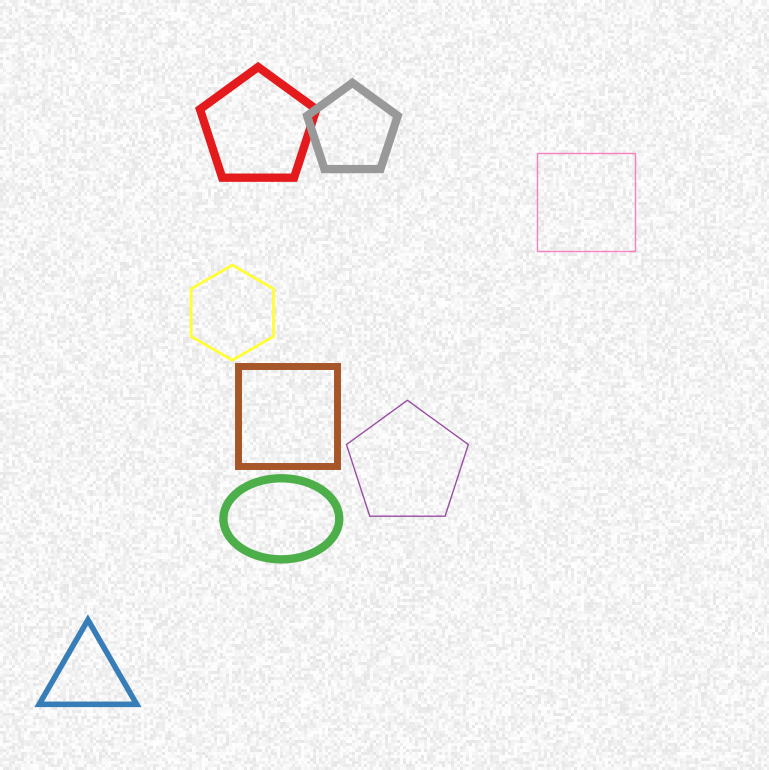[{"shape": "pentagon", "thickness": 3, "radius": 0.4, "center": [0.335, 0.834]}, {"shape": "triangle", "thickness": 2, "radius": 0.37, "center": [0.114, 0.122]}, {"shape": "oval", "thickness": 3, "radius": 0.38, "center": [0.365, 0.326]}, {"shape": "pentagon", "thickness": 0.5, "radius": 0.42, "center": [0.529, 0.397]}, {"shape": "hexagon", "thickness": 1, "radius": 0.31, "center": [0.302, 0.594]}, {"shape": "square", "thickness": 2.5, "radius": 0.32, "center": [0.374, 0.459]}, {"shape": "square", "thickness": 0.5, "radius": 0.32, "center": [0.761, 0.738]}, {"shape": "pentagon", "thickness": 3, "radius": 0.31, "center": [0.458, 0.83]}]